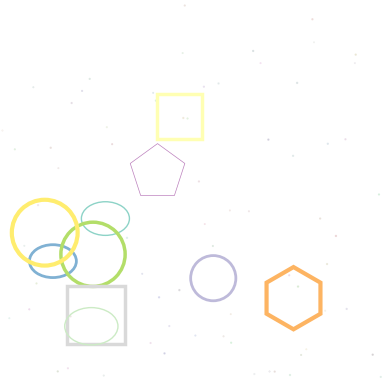[{"shape": "oval", "thickness": 1, "radius": 0.31, "center": [0.274, 0.432]}, {"shape": "square", "thickness": 2.5, "radius": 0.29, "center": [0.467, 0.698]}, {"shape": "circle", "thickness": 2, "radius": 0.29, "center": [0.554, 0.277]}, {"shape": "oval", "thickness": 2, "radius": 0.3, "center": [0.137, 0.322]}, {"shape": "hexagon", "thickness": 3, "radius": 0.4, "center": [0.762, 0.225]}, {"shape": "circle", "thickness": 2.5, "radius": 0.42, "center": [0.242, 0.339]}, {"shape": "square", "thickness": 2.5, "radius": 0.38, "center": [0.249, 0.183]}, {"shape": "pentagon", "thickness": 0.5, "radius": 0.37, "center": [0.409, 0.552]}, {"shape": "oval", "thickness": 1, "radius": 0.35, "center": [0.237, 0.153]}, {"shape": "circle", "thickness": 3, "radius": 0.43, "center": [0.116, 0.396]}]